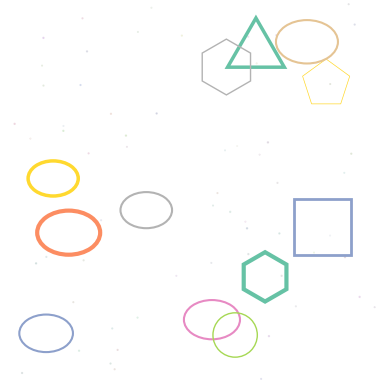[{"shape": "triangle", "thickness": 2.5, "radius": 0.43, "center": [0.665, 0.868]}, {"shape": "hexagon", "thickness": 3, "radius": 0.32, "center": [0.689, 0.281]}, {"shape": "oval", "thickness": 3, "radius": 0.41, "center": [0.178, 0.396]}, {"shape": "oval", "thickness": 1.5, "radius": 0.35, "center": [0.12, 0.134]}, {"shape": "square", "thickness": 2, "radius": 0.37, "center": [0.838, 0.41]}, {"shape": "oval", "thickness": 1.5, "radius": 0.36, "center": [0.551, 0.17]}, {"shape": "circle", "thickness": 1, "radius": 0.29, "center": [0.611, 0.13]}, {"shape": "pentagon", "thickness": 0.5, "radius": 0.32, "center": [0.847, 0.782]}, {"shape": "oval", "thickness": 2.5, "radius": 0.33, "center": [0.138, 0.536]}, {"shape": "oval", "thickness": 1.5, "radius": 0.4, "center": [0.797, 0.891]}, {"shape": "hexagon", "thickness": 1, "radius": 0.36, "center": [0.588, 0.826]}, {"shape": "oval", "thickness": 1.5, "radius": 0.33, "center": [0.38, 0.454]}]